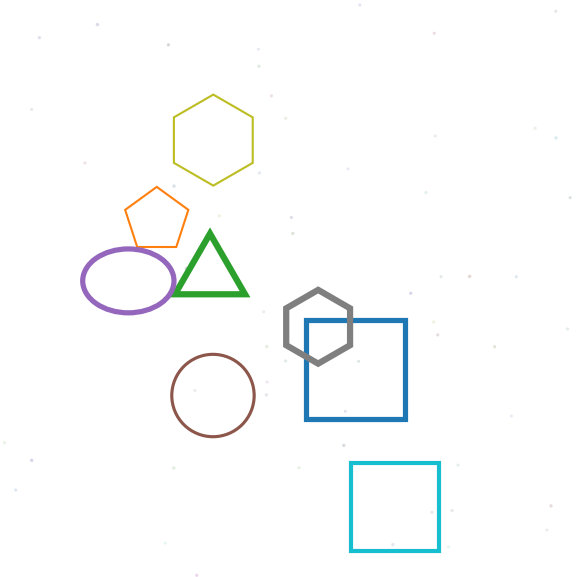[{"shape": "square", "thickness": 2.5, "radius": 0.43, "center": [0.615, 0.359]}, {"shape": "pentagon", "thickness": 1, "radius": 0.29, "center": [0.271, 0.618]}, {"shape": "triangle", "thickness": 3, "radius": 0.35, "center": [0.364, 0.525]}, {"shape": "oval", "thickness": 2.5, "radius": 0.4, "center": [0.222, 0.513]}, {"shape": "circle", "thickness": 1.5, "radius": 0.36, "center": [0.369, 0.314]}, {"shape": "hexagon", "thickness": 3, "radius": 0.32, "center": [0.551, 0.433]}, {"shape": "hexagon", "thickness": 1, "radius": 0.39, "center": [0.369, 0.757]}, {"shape": "square", "thickness": 2, "radius": 0.38, "center": [0.684, 0.121]}]